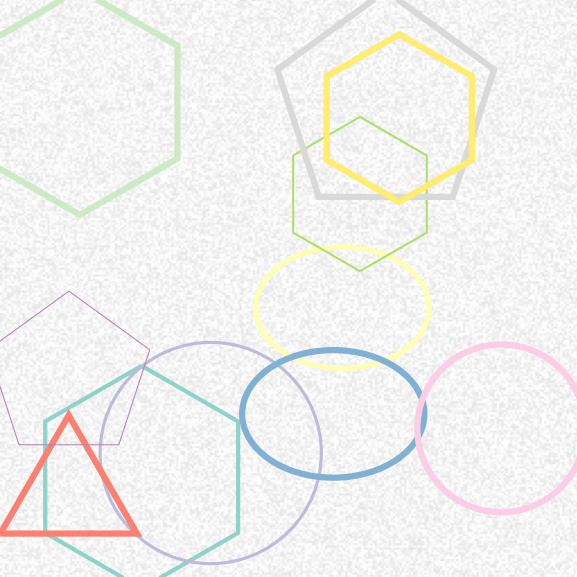[{"shape": "hexagon", "thickness": 2, "radius": 0.96, "center": [0.245, 0.173]}, {"shape": "oval", "thickness": 2.5, "radius": 0.75, "center": [0.593, 0.466]}, {"shape": "circle", "thickness": 1.5, "radius": 0.96, "center": [0.365, 0.215]}, {"shape": "triangle", "thickness": 3, "radius": 0.68, "center": [0.119, 0.143]}, {"shape": "oval", "thickness": 3, "radius": 0.79, "center": [0.577, 0.282]}, {"shape": "hexagon", "thickness": 1, "radius": 0.67, "center": [0.623, 0.663]}, {"shape": "circle", "thickness": 3, "radius": 0.73, "center": [0.868, 0.257]}, {"shape": "pentagon", "thickness": 3, "radius": 0.99, "center": [0.668, 0.818]}, {"shape": "pentagon", "thickness": 0.5, "radius": 0.74, "center": [0.119, 0.348]}, {"shape": "hexagon", "thickness": 3, "radius": 0.98, "center": [0.138, 0.822]}, {"shape": "hexagon", "thickness": 3, "radius": 0.73, "center": [0.691, 0.794]}]